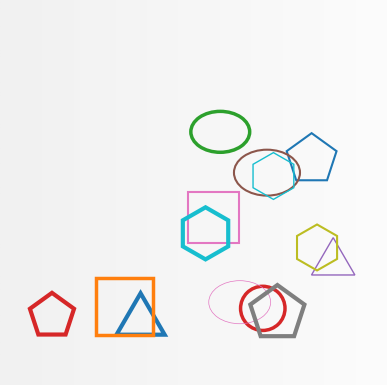[{"shape": "triangle", "thickness": 3, "radius": 0.36, "center": [0.363, 0.167]}, {"shape": "pentagon", "thickness": 1.5, "radius": 0.34, "center": [0.804, 0.586]}, {"shape": "square", "thickness": 2.5, "radius": 0.37, "center": [0.32, 0.203]}, {"shape": "oval", "thickness": 2.5, "radius": 0.38, "center": [0.568, 0.658]}, {"shape": "pentagon", "thickness": 3, "radius": 0.3, "center": [0.134, 0.18]}, {"shape": "circle", "thickness": 2.5, "radius": 0.29, "center": [0.678, 0.199]}, {"shape": "triangle", "thickness": 1, "radius": 0.32, "center": [0.86, 0.318]}, {"shape": "oval", "thickness": 1.5, "radius": 0.43, "center": [0.689, 0.552]}, {"shape": "square", "thickness": 1.5, "radius": 0.33, "center": [0.551, 0.434]}, {"shape": "oval", "thickness": 0.5, "radius": 0.4, "center": [0.619, 0.215]}, {"shape": "pentagon", "thickness": 3, "radius": 0.37, "center": [0.716, 0.186]}, {"shape": "hexagon", "thickness": 1.5, "radius": 0.3, "center": [0.818, 0.357]}, {"shape": "hexagon", "thickness": 1, "radius": 0.3, "center": [0.706, 0.543]}, {"shape": "hexagon", "thickness": 3, "radius": 0.34, "center": [0.53, 0.394]}]